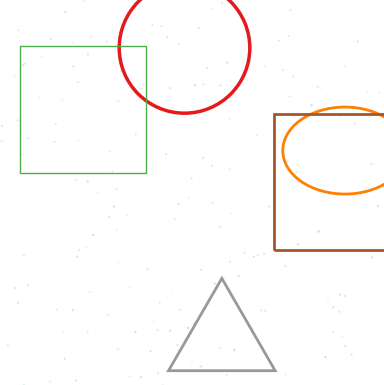[{"shape": "circle", "thickness": 2.5, "radius": 0.85, "center": [0.479, 0.876]}, {"shape": "square", "thickness": 1, "radius": 0.82, "center": [0.215, 0.716]}, {"shape": "oval", "thickness": 2, "radius": 0.81, "center": [0.896, 0.609]}, {"shape": "square", "thickness": 2, "radius": 0.88, "center": [0.887, 0.527]}, {"shape": "triangle", "thickness": 2, "radius": 0.8, "center": [0.576, 0.117]}]